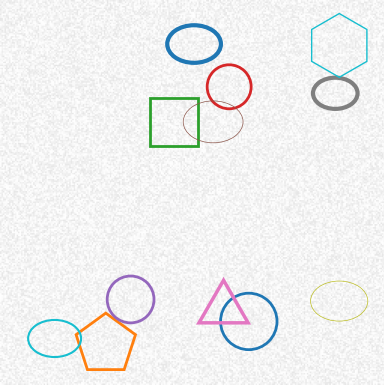[{"shape": "oval", "thickness": 3, "radius": 0.35, "center": [0.504, 0.886]}, {"shape": "circle", "thickness": 2, "radius": 0.37, "center": [0.646, 0.165]}, {"shape": "pentagon", "thickness": 2, "radius": 0.41, "center": [0.275, 0.106]}, {"shape": "square", "thickness": 2, "radius": 0.31, "center": [0.452, 0.683]}, {"shape": "circle", "thickness": 2, "radius": 0.29, "center": [0.595, 0.775]}, {"shape": "circle", "thickness": 2, "radius": 0.3, "center": [0.339, 0.222]}, {"shape": "oval", "thickness": 0.5, "radius": 0.39, "center": [0.554, 0.683]}, {"shape": "triangle", "thickness": 2.5, "radius": 0.37, "center": [0.581, 0.198]}, {"shape": "oval", "thickness": 3, "radius": 0.29, "center": [0.871, 0.758]}, {"shape": "oval", "thickness": 0.5, "radius": 0.37, "center": [0.881, 0.218]}, {"shape": "oval", "thickness": 1.5, "radius": 0.34, "center": [0.142, 0.121]}, {"shape": "hexagon", "thickness": 1, "radius": 0.41, "center": [0.881, 0.882]}]